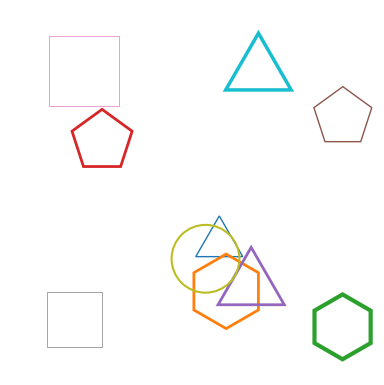[{"shape": "triangle", "thickness": 1, "radius": 0.35, "center": [0.57, 0.369]}, {"shape": "hexagon", "thickness": 2, "radius": 0.48, "center": [0.587, 0.243]}, {"shape": "hexagon", "thickness": 3, "radius": 0.42, "center": [0.89, 0.151]}, {"shape": "pentagon", "thickness": 2, "radius": 0.41, "center": [0.265, 0.634]}, {"shape": "triangle", "thickness": 2, "radius": 0.5, "center": [0.652, 0.258]}, {"shape": "pentagon", "thickness": 1, "radius": 0.4, "center": [0.891, 0.696]}, {"shape": "square", "thickness": 0.5, "radius": 0.46, "center": [0.217, 0.815]}, {"shape": "square", "thickness": 0.5, "radius": 0.36, "center": [0.193, 0.169]}, {"shape": "circle", "thickness": 1.5, "radius": 0.44, "center": [0.534, 0.328]}, {"shape": "triangle", "thickness": 2.5, "radius": 0.49, "center": [0.671, 0.816]}]